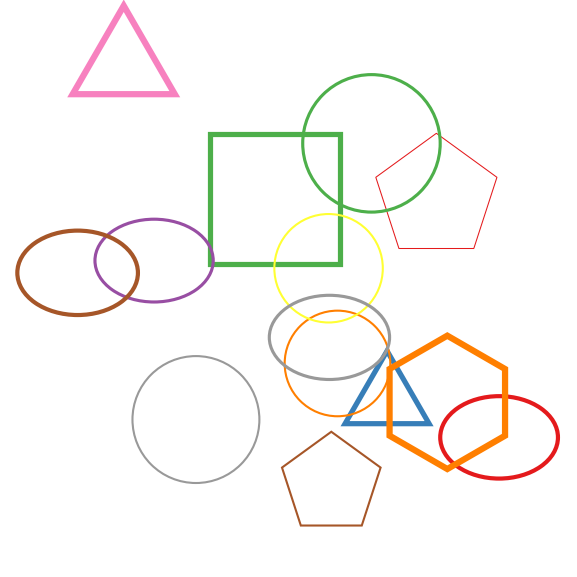[{"shape": "pentagon", "thickness": 0.5, "radius": 0.55, "center": [0.756, 0.658]}, {"shape": "oval", "thickness": 2, "radius": 0.51, "center": [0.864, 0.242]}, {"shape": "triangle", "thickness": 2.5, "radius": 0.42, "center": [0.67, 0.307]}, {"shape": "circle", "thickness": 1.5, "radius": 0.6, "center": [0.643, 0.751]}, {"shape": "square", "thickness": 2.5, "radius": 0.56, "center": [0.476, 0.655]}, {"shape": "oval", "thickness": 1.5, "radius": 0.51, "center": [0.267, 0.548]}, {"shape": "circle", "thickness": 1, "radius": 0.46, "center": [0.584, 0.37]}, {"shape": "hexagon", "thickness": 3, "radius": 0.58, "center": [0.775, 0.302]}, {"shape": "circle", "thickness": 1, "radius": 0.47, "center": [0.569, 0.535]}, {"shape": "pentagon", "thickness": 1, "radius": 0.45, "center": [0.574, 0.162]}, {"shape": "oval", "thickness": 2, "radius": 0.52, "center": [0.134, 0.527]}, {"shape": "triangle", "thickness": 3, "radius": 0.51, "center": [0.214, 0.887]}, {"shape": "oval", "thickness": 1.5, "radius": 0.52, "center": [0.57, 0.415]}, {"shape": "circle", "thickness": 1, "radius": 0.55, "center": [0.339, 0.273]}]